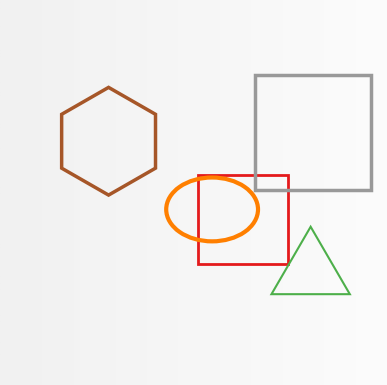[{"shape": "square", "thickness": 2, "radius": 0.58, "center": [0.627, 0.431]}, {"shape": "triangle", "thickness": 1.5, "radius": 0.58, "center": [0.802, 0.294]}, {"shape": "oval", "thickness": 3, "radius": 0.59, "center": [0.547, 0.456]}, {"shape": "hexagon", "thickness": 2.5, "radius": 0.7, "center": [0.28, 0.633]}, {"shape": "square", "thickness": 2.5, "radius": 0.74, "center": [0.808, 0.655]}]